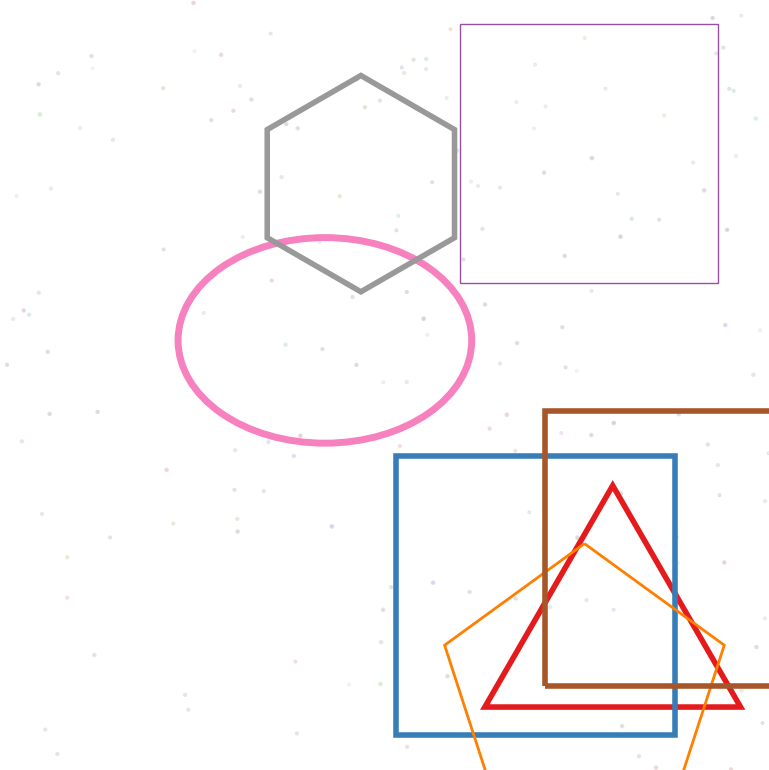[{"shape": "triangle", "thickness": 2, "radius": 0.96, "center": [0.796, 0.178]}, {"shape": "square", "thickness": 2, "radius": 0.91, "center": [0.695, 0.226]}, {"shape": "square", "thickness": 0.5, "radius": 0.84, "center": [0.765, 0.801]}, {"shape": "pentagon", "thickness": 1, "radius": 0.95, "center": [0.759, 0.103]}, {"shape": "square", "thickness": 2, "radius": 0.89, "center": [0.887, 0.287]}, {"shape": "oval", "thickness": 2.5, "radius": 0.95, "center": [0.422, 0.558]}, {"shape": "hexagon", "thickness": 2, "radius": 0.7, "center": [0.469, 0.761]}]